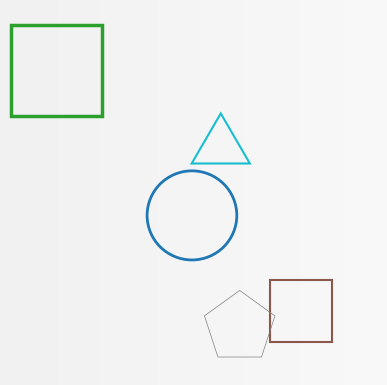[{"shape": "circle", "thickness": 2, "radius": 0.58, "center": [0.495, 0.441]}, {"shape": "square", "thickness": 2.5, "radius": 0.59, "center": [0.146, 0.816]}, {"shape": "square", "thickness": 1.5, "radius": 0.4, "center": [0.776, 0.192]}, {"shape": "pentagon", "thickness": 0.5, "radius": 0.48, "center": [0.619, 0.15]}, {"shape": "triangle", "thickness": 1.5, "radius": 0.43, "center": [0.57, 0.619]}]